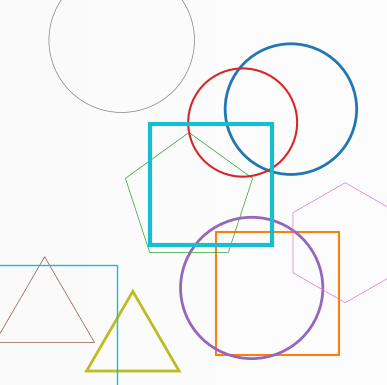[{"shape": "circle", "thickness": 2, "radius": 0.85, "center": [0.751, 0.717]}, {"shape": "square", "thickness": 1.5, "radius": 0.79, "center": [0.717, 0.238]}, {"shape": "pentagon", "thickness": 0.5, "radius": 0.86, "center": [0.488, 0.483]}, {"shape": "circle", "thickness": 1.5, "radius": 0.7, "center": [0.626, 0.682]}, {"shape": "circle", "thickness": 2, "radius": 0.92, "center": [0.65, 0.252]}, {"shape": "triangle", "thickness": 0.5, "radius": 0.74, "center": [0.115, 0.185]}, {"shape": "hexagon", "thickness": 0.5, "radius": 0.78, "center": [0.891, 0.37]}, {"shape": "circle", "thickness": 0.5, "radius": 0.94, "center": [0.314, 0.896]}, {"shape": "triangle", "thickness": 2, "radius": 0.69, "center": [0.343, 0.105]}, {"shape": "square", "thickness": 1, "radius": 0.89, "center": [0.124, 0.133]}, {"shape": "square", "thickness": 3, "radius": 0.79, "center": [0.544, 0.52]}]